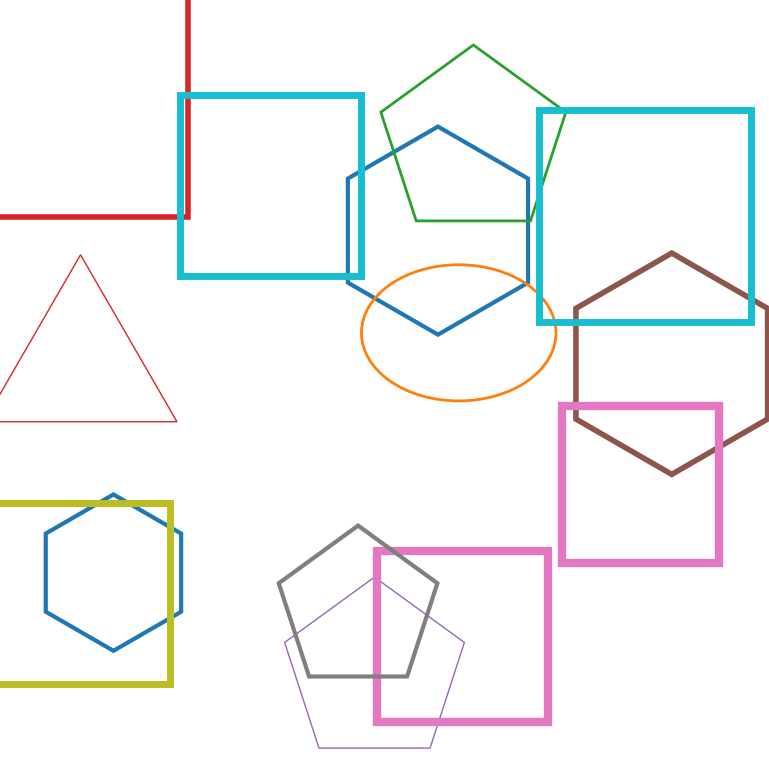[{"shape": "hexagon", "thickness": 1.5, "radius": 0.51, "center": [0.147, 0.256]}, {"shape": "hexagon", "thickness": 1.5, "radius": 0.68, "center": [0.569, 0.7]}, {"shape": "oval", "thickness": 1, "radius": 0.63, "center": [0.596, 0.568]}, {"shape": "pentagon", "thickness": 1, "radius": 0.63, "center": [0.615, 0.815]}, {"shape": "triangle", "thickness": 0.5, "radius": 0.72, "center": [0.105, 0.525]}, {"shape": "square", "thickness": 2, "radius": 0.71, "center": [0.102, 0.861]}, {"shape": "pentagon", "thickness": 0.5, "radius": 0.61, "center": [0.486, 0.128]}, {"shape": "hexagon", "thickness": 2, "radius": 0.72, "center": [0.872, 0.528]}, {"shape": "square", "thickness": 3, "radius": 0.51, "center": [0.832, 0.371]}, {"shape": "square", "thickness": 3, "radius": 0.56, "center": [0.6, 0.173]}, {"shape": "pentagon", "thickness": 1.5, "radius": 0.54, "center": [0.465, 0.209]}, {"shape": "square", "thickness": 2.5, "radius": 0.59, "center": [0.103, 0.23]}, {"shape": "square", "thickness": 2.5, "radius": 0.59, "center": [0.352, 0.759]}, {"shape": "square", "thickness": 2.5, "radius": 0.69, "center": [0.837, 0.719]}]